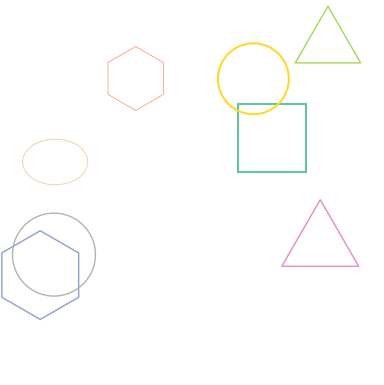[{"shape": "square", "thickness": 1.5, "radius": 0.44, "center": [0.707, 0.641]}, {"shape": "hexagon", "thickness": 0.5, "radius": 0.41, "center": [0.352, 0.796]}, {"shape": "hexagon", "thickness": 1, "radius": 0.58, "center": [0.105, 0.285]}, {"shape": "triangle", "thickness": 1, "radius": 0.58, "center": [0.832, 0.366]}, {"shape": "triangle", "thickness": 1, "radius": 0.49, "center": [0.852, 0.886]}, {"shape": "circle", "thickness": 1.5, "radius": 0.46, "center": [0.658, 0.795]}, {"shape": "oval", "thickness": 0.5, "radius": 0.42, "center": [0.143, 0.579]}, {"shape": "circle", "thickness": 1, "radius": 0.54, "center": [0.14, 0.339]}]